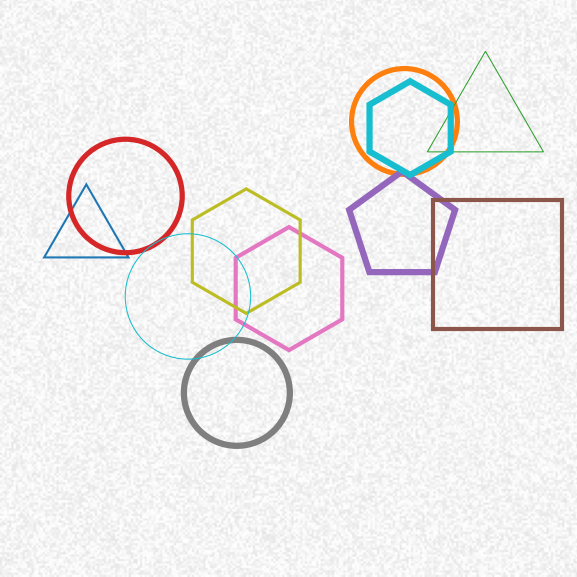[{"shape": "triangle", "thickness": 1, "radius": 0.42, "center": [0.149, 0.596]}, {"shape": "circle", "thickness": 2.5, "radius": 0.46, "center": [0.7, 0.789]}, {"shape": "triangle", "thickness": 0.5, "radius": 0.58, "center": [0.841, 0.794]}, {"shape": "circle", "thickness": 2.5, "radius": 0.49, "center": [0.217, 0.66]}, {"shape": "pentagon", "thickness": 3, "radius": 0.48, "center": [0.696, 0.606]}, {"shape": "square", "thickness": 2, "radius": 0.56, "center": [0.862, 0.542]}, {"shape": "hexagon", "thickness": 2, "radius": 0.53, "center": [0.5, 0.499]}, {"shape": "circle", "thickness": 3, "radius": 0.46, "center": [0.41, 0.319]}, {"shape": "hexagon", "thickness": 1.5, "radius": 0.54, "center": [0.426, 0.564]}, {"shape": "hexagon", "thickness": 3, "radius": 0.41, "center": [0.71, 0.777]}, {"shape": "circle", "thickness": 0.5, "radius": 0.54, "center": [0.325, 0.486]}]